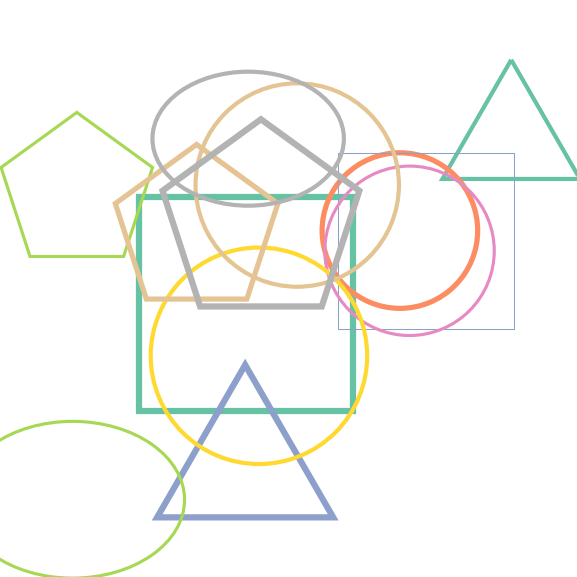[{"shape": "square", "thickness": 3, "radius": 0.93, "center": [0.426, 0.472]}, {"shape": "triangle", "thickness": 2, "radius": 0.69, "center": [0.885, 0.758]}, {"shape": "circle", "thickness": 2.5, "radius": 0.67, "center": [0.692, 0.6]}, {"shape": "triangle", "thickness": 3, "radius": 0.88, "center": [0.425, 0.191]}, {"shape": "square", "thickness": 0.5, "radius": 0.76, "center": [0.738, 0.582]}, {"shape": "circle", "thickness": 1.5, "radius": 0.73, "center": [0.709, 0.565]}, {"shape": "pentagon", "thickness": 1.5, "radius": 0.69, "center": [0.133, 0.667]}, {"shape": "oval", "thickness": 1.5, "radius": 0.97, "center": [0.126, 0.134]}, {"shape": "circle", "thickness": 2, "radius": 0.94, "center": [0.448, 0.383]}, {"shape": "circle", "thickness": 2, "radius": 0.88, "center": [0.515, 0.679]}, {"shape": "pentagon", "thickness": 2.5, "radius": 0.74, "center": [0.34, 0.601]}, {"shape": "pentagon", "thickness": 3, "radius": 0.9, "center": [0.452, 0.613]}, {"shape": "oval", "thickness": 2, "radius": 0.83, "center": [0.43, 0.759]}]